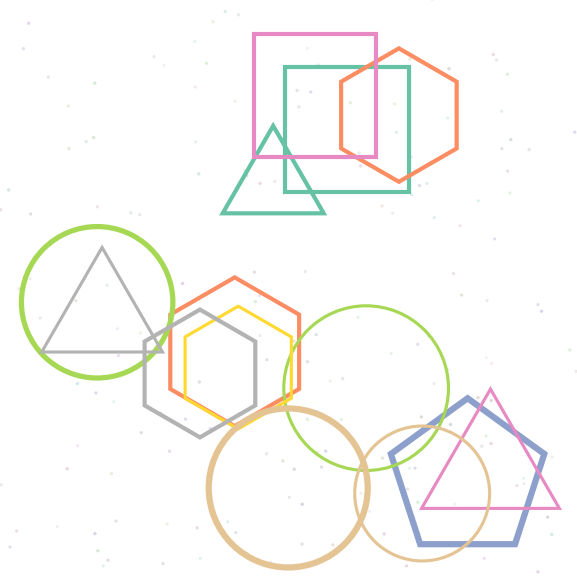[{"shape": "triangle", "thickness": 2, "radius": 0.5, "center": [0.473, 0.68]}, {"shape": "square", "thickness": 2, "radius": 0.54, "center": [0.601, 0.775]}, {"shape": "hexagon", "thickness": 2, "radius": 0.58, "center": [0.691, 0.8]}, {"shape": "hexagon", "thickness": 2, "radius": 0.64, "center": [0.406, 0.39]}, {"shape": "pentagon", "thickness": 3, "radius": 0.7, "center": [0.81, 0.17]}, {"shape": "triangle", "thickness": 1.5, "radius": 0.69, "center": [0.849, 0.188]}, {"shape": "square", "thickness": 2, "radius": 0.53, "center": [0.545, 0.834]}, {"shape": "circle", "thickness": 2.5, "radius": 0.66, "center": [0.168, 0.476]}, {"shape": "circle", "thickness": 1.5, "radius": 0.71, "center": [0.634, 0.327]}, {"shape": "hexagon", "thickness": 1.5, "radius": 0.53, "center": [0.413, 0.363]}, {"shape": "circle", "thickness": 1.5, "radius": 0.58, "center": [0.731, 0.145]}, {"shape": "circle", "thickness": 3, "radius": 0.69, "center": [0.499, 0.154]}, {"shape": "triangle", "thickness": 1.5, "radius": 0.6, "center": [0.177, 0.45]}, {"shape": "hexagon", "thickness": 2, "radius": 0.55, "center": [0.346, 0.352]}]